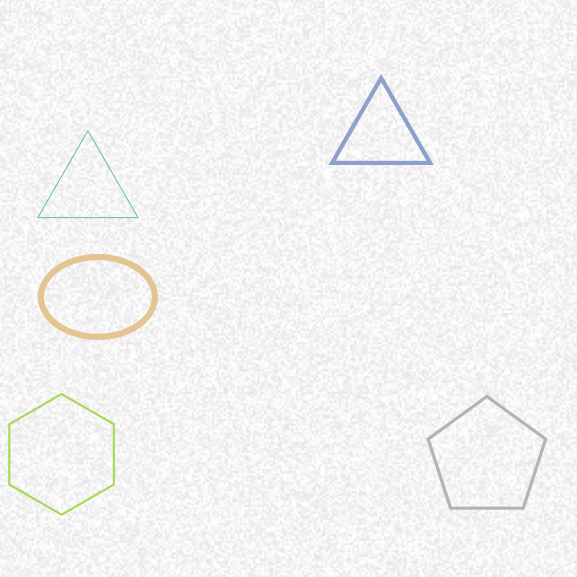[{"shape": "triangle", "thickness": 0.5, "radius": 0.5, "center": [0.152, 0.672]}, {"shape": "triangle", "thickness": 2, "radius": 0.49, "center": [0.66, 0.766]}, {"shape": "hexagon", "thickness": 1, "radius": 0.52, "center": [0.107, 0.212]}, {"shape": "oval", "thickness": 3, "radius": 0.49, "center": [0.169, 0.485]}, {"shape": "pentagon", "thickness": 1.5, "radius": 0.53, "center": [0.843, 0.206]}]